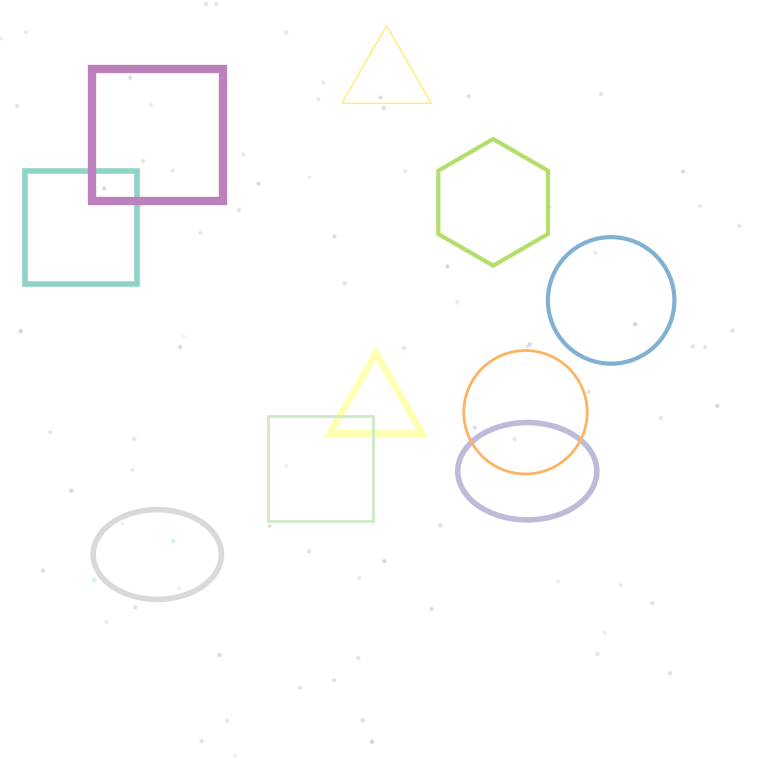[{"shape": "square", "thickness": 2, "radius": 0.36, "center": [0.106, 0.705]}, {"shape": "triangle", "thickness": 2.5, "radius": 0.35, "center": [0.488, 0.472]}, {"shape": "oval", "thickness": 2, "radius": 0.45, "center": [0.685, 0.388]}, {"shape": "circle", "thickness": 1.5, "radius": 0.41, "center": [0.794, 0.61]}, {"shape": "circle", "thickness": 1, "radius": 0.4, "center": [0.682, 0.465]}, {"shape": "hexagon", "thickness": 1.5, "radius": 0.41, "center": [0.64, 0.737]}, {"shape": "oval", "thickness": 2, "radius": 0.42, "center": [0.204, 0.28]}, {"shape": "square", "thickness": 3, "radius": 0.43, "center": [0.205, 0.825]}, {"shape": "square", "thickness": 1, "radius": 0.34, "center": [0.416, 0.392]}, {"shape": "triangle", "thickness": 0.5, "radius": 0.34, "center": [0.502, 0.899]}]